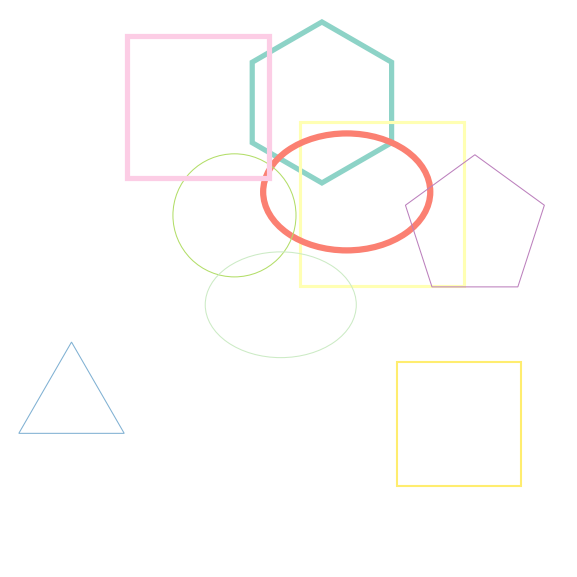[{"shape": "hexagon", "thickness": 2.5, "radius": 0.7, "center": [0.557, 0.822]}, {"shape": "square", "thickness": 1.5, "radius": 0.71, "center": [0.662, 0.646]}, {"shape": "oval", "thickness": 3, "radius": 0.72, "center": [0.6, 0.667]}, {"shape": "triangle", "thickness": 0.5, "radius": 0.53, "center": [0.124, 0.301]}, {"shape": "circle", "thickness": 0.5, "radius": 0.53, "center": [0.406, 0.626]}, {"shape": "square", "thickness": 2.5, "radius": 0.61, "center": [0.342, 0.814]}, {"shape": "pentagon", "thickness": 0.5, "radius": 0.63, "center": [0.822, 0.605]}, {"shape": "oval", "thickness": 0.5, "radius": 0.65, "center": [0.486, 0.471]}, {"shape": "square", "thickness": 1, "radius": 0.54, "center": [0.794, 0.265]}]